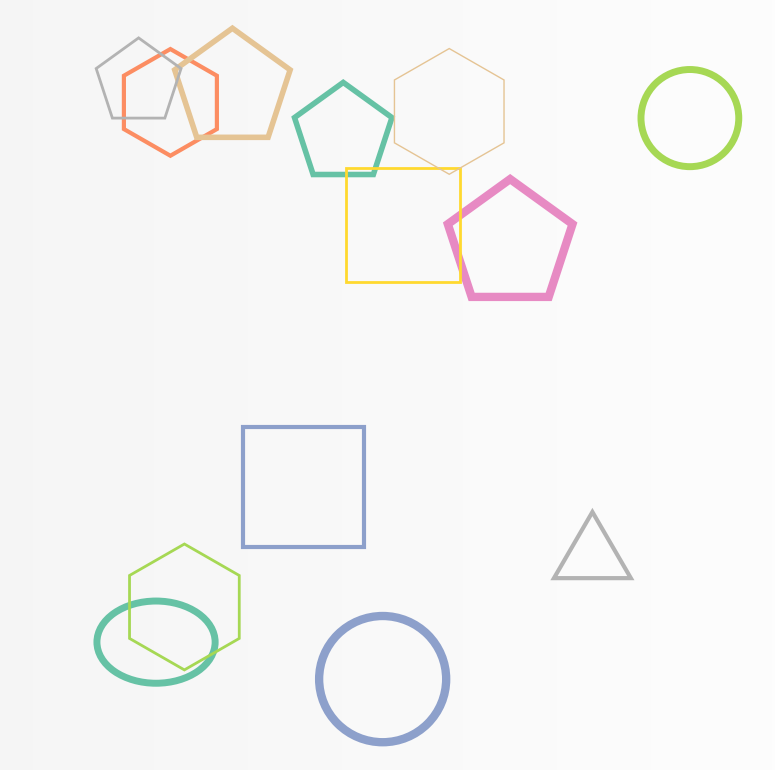[{"shape": "pentagon", "thickness": 2, "radius": 0.33, "center": [0.443, 0.827]}, {"shape": "oval", "thickness": 2.5, "radius": 0.38, "center": [0.201, 0.166]}, {"shape": "hexagon", "thickness": 1.5, "radius": 0.35, "center": [0.22, 0.867]}, {"shape": "square", "thickness": 1.5, "radius": 0.39, "center": [0.392, 0.367]}, {"shape": "circle", "thickness": 3, "radius": 0.41, "center": [0.494, 0.118]}, {"shape": "pentagon", "thickness": 3, "radius": 0.42, "center": [0.658, 0.683]}, {"shape": "hexagon", "thickness": 1, "radius": 0.41, "center": [0.238, 0.212]}, {"shape": "circle", "thickness": 2.5, "radius": 0.32, "center": [0.89, 0.847]}, {"shape": "square", "thickness": 1, "radius": 0.37, "center": [0.52, 0.708]}, {"shape": "hexagon", "thickness": 0.5, "radius": 0.41, "center": [0.58, 0.855]}, {"shape": "pentagon", "thickness": 2, "radius": 0.39, "center": [0.3, 0.885]}, {"shape": "triangle", "thickness": 1.5, "radius": 0.29, "center": [0.764, 0.278]}, {"shape": "pentagon", "thickness": 1, "radius": 0.29, "center": [0.179, 0.893]}]